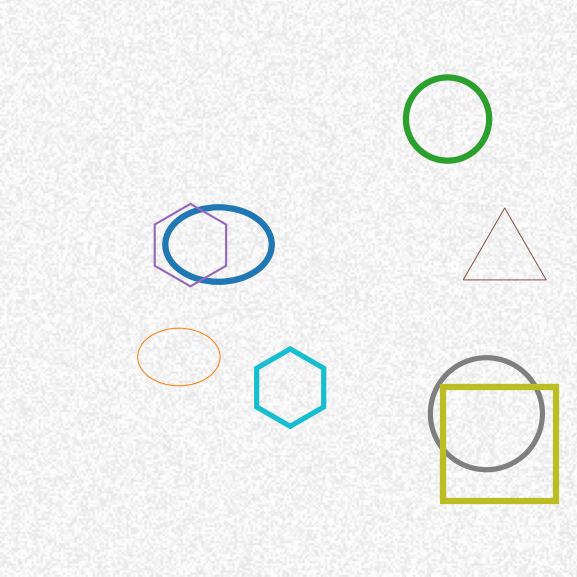[{"shape": "oval", "thickness": 3, "radius": 0.46, "center": [0.378, 0.576]}, {"shape": "oval", "thickness": 0.5, "radius": 0.36, "center": [0.31, 0.381]}, {"shape": "circle", "thickness": 3, "radius": 0.36, "center": [0.775, 0.793]}, {"shape": "hexagon", "thickness": 1, "radius": 0.36, "center": [0.33, 0.575]}, {"shape": "triangle", "thickness": 0.5, "radius": 0.42, "center": [0.874, 0.556]}, {"shape": "circle", "thickness": 2.5, "radius": 0.49, "center": [0.842, 0.283]}, {"shape": "square", "thickness": 3, "radius": 0.49, "center": [0.865, 0.23]}, {"shape": "hexagon", "thickness": 2.5, "radius": 0.33, "center": [0.502, 0.328]}]